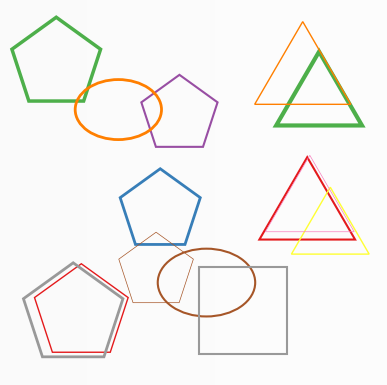[{"shape": "triangle", "thickness": 1.5, "radius": 0.71, "center": [0.793, 0.449]}, {"shape": "pentagon", "thickness": 1, "radius": 0.64, "center": [0.21, 0.188]}, {"shape": "pentagon", "thickness": 2, "radius": 0.54, "center": [0.413, 0.453]}, {"shape": "triangle", "thickness": 3, "radius": 0.64, "center": [0.823, 0.738]}, {"shape": "pentagon", "thickness": 2.5, "radius": 0.6, "center": [0.145, 0.835]}, {"shape": "pentagon", "thickness": 1.5, "radius": 0.52, "center": [0.463, 0.702]}, {"shape": "oval", "thickness": 2, "radius": 0.56, "center": [0.305, 0.715]}, {"shape": "triangle", "thickness": 1, "radius": 0.72, "center": [0.781, 0.801]}, {"shape": "triangle", "thickness": 1, "radius": 0.58, "center": [0.852, 0.398]}, {"shape": "pentagon", "thickness": 0.5, "radius": 0.51, "center": [0.403, 0.296]}, {"shape": "oval", "thickness": 1.5, "radius": 0.63, "center": [0.533, 0.266]}, {"shape": "triangle", "thickness": 0.5, "radius": 0.66, "center": [0.799, 0.464]}, {"shape": "square", "thickness": 1.5, "radius": 0.56, "center": [0.627, 0.195]}, {"shape": "pentagon", "thickness": 2, "radius": 0.67, "center": [0.189, 0.182]}]